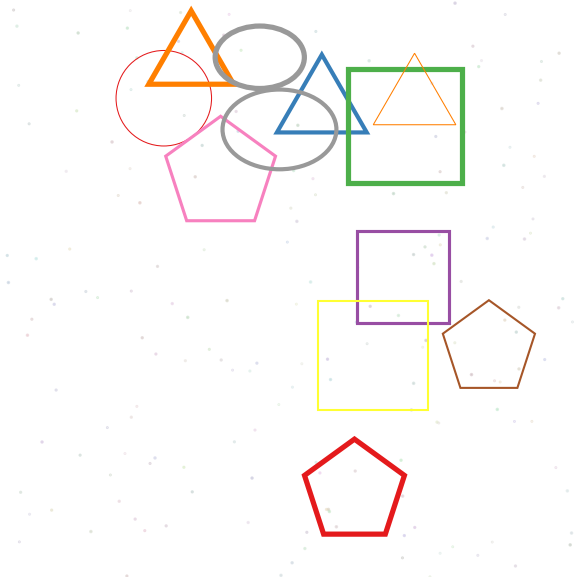[{"shape": "pentagon", "thickness": 2.5, "radius": 0.45, "center": [0.614, 0.148]}, {"shape": "circle", "thickness": 0.5, "radius": 0.41, "center": [0.284, 0.829]}, {"shape": "triangle", "thickness": 2, "radius": 0.45, "center": [0.557, 0.815]}, {"shape": "square", "thickness": 2.5, "radius": 0.49, "center": [0.701, 0.781]}, {"shape": "square", "thickness": 1.5, "radius": 0.4, "center": [0.698, 0.519]}, {"shape": "triangle", "thickness": 0.5, "radius": 0.41, "center": [0.718, 0.824]}, {"shape": "triangle", "thickness": 2.5, "radius": 0.42, "center": [0.331, 0.896]}, {"shape": "square", "thickness": 1, "radius": 0.47, "center": [0.646, 0.384]}, {"shape": "pentagon", "thickness": 1, "radius": 0.42, "center": [0.847, 0.395]}, {"shape": "pentagon", "thickness": 1.5, "radius": 0.5, "center": [0.382, 0.698]}, {"shape": "oval", "thickness": 2.5, "radius": 0.39, "center": [0.45, 0.9]}, {"shape": "oval", "thickness": 2, "radius": 0.49, "center": [0.484, 0.775]}]